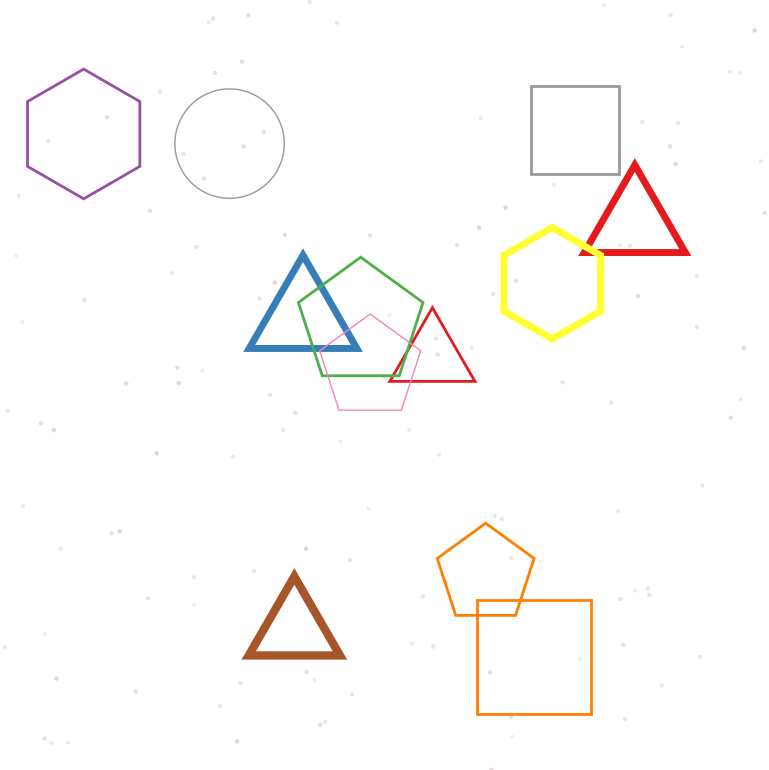[{"shape": "triangle", "thickness": 1, "radius": 0.32, "center": [0.562, 0.537]}, {"shape": "triangle", "thickness": 2.5, "radius": 0.38, "center": [0.824, 0.71]}, {"shape": "triangle", "thickness": 2.5, "radius": 0.4, "center": [0.394, 0.588]}, {"shape": "pentagon", "thickness": 1, "radius": 0.43, "center": [0.468, 0.581]}, {"shape": "hexagon", "thickness": 1, "radius": 0.42, "center": [0.109, 0.826]}, {"shape": "pentagon", "thickness": 1, "radius": 0.33, "center": [0.631, 0.254]}, {"shape": "square", "thickness": 1, "radius": 0.37, "center": [0.693, 0.147]}, {"shape": "hexagon", "thickness": 2.5, "radius": 0.36, "center": [0.717, 0.632]}, {"shape": "triangle", "thickness": 3, "radius": 0.34, "center": [0.382, 0.183]}, {"shape": "pentagon", "thickness": 0.5, "radius": 0.34, "center": [0.481, 0.523]}, {"shape": "circle", "thickness": 0.5, "radius": 0.36, "center": [0.298, 0.813]}, {"shape": "square", "thickness": 1, "radius": 0.29, "center": [0.747, 0.831]}]